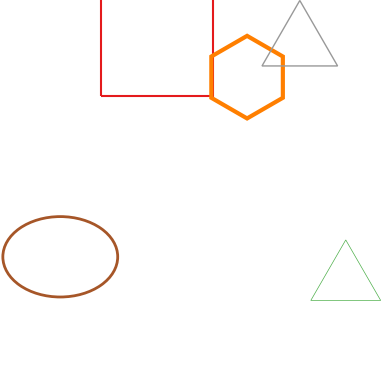[{"shape": "square", "thickness": 1.5, "radius": 0.72, "center": [0.408, 0.896]}, {"shape": "triangle", "thickness": 0.5, "radius": 0.52, "center": [0.898, 0.272]}, {"shape": "hexagon", "thickness": 3, "radius": 0.54, "center": [0.642, 0.8]}, {"shape": "oval", "thickness": 2, "radius": 0.75, "center": [0.157, 0.333]}, {"shape": "triangle", "thickness": 1, "radius": 0.57, "center": [0.779, 0.885]}]